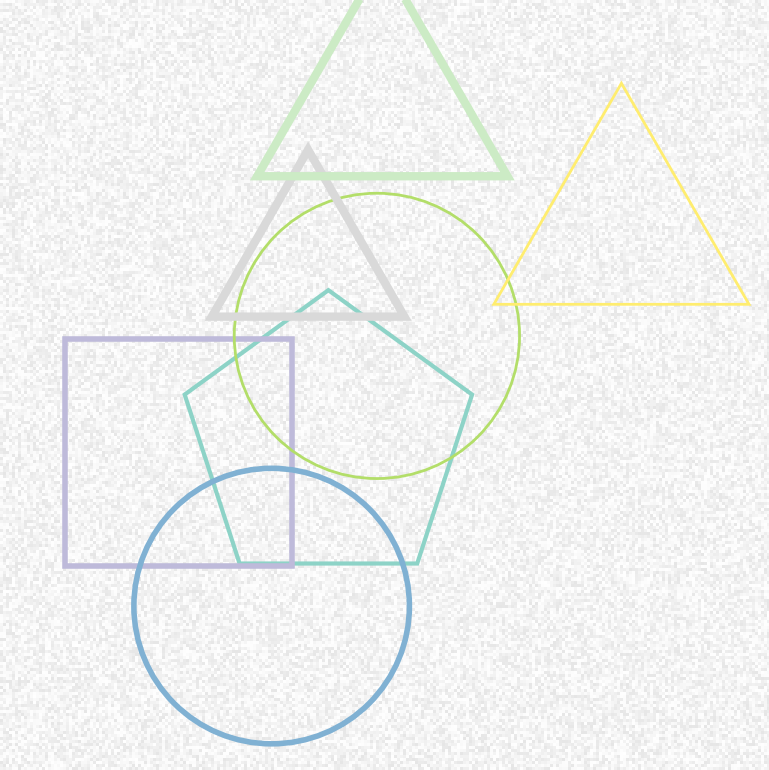[{"shape": "pentagon", "thickness": 1.5, "radius": 0.98, "center": [0.426, 0.427]}, {"shape": "square", "thickness": 2, "radius": 0.74, "center": [0.232, 0.412]}, {"shape": "circle", "thickness": 2, "radius": 0.89, "center": [0.353, 0.213]}, {"shape": "circle", "thickness": 1, "radius": 0.93, "center": [0.489, 0.564]}, {"shape": "triangle", "thickness": 3, "radius": 0.72, "center": [0.4, 0.661]}, {"shape": "triangle", "thickness": 3, "radius": 0.94, "center": [0.497, 0.865]}, {"shape": "triangle", "thickness": 1, "radius": 0.96, "center": [0.807, 0.7]}]